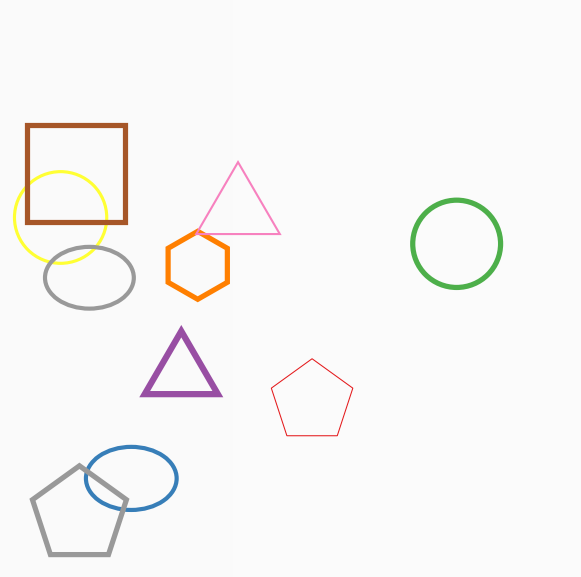[{"shape": "pentagon", "thickness": 0.5, "radius": 0.37, "center": [0.537, 0.304]}, {"shape": "oval", "thickness": 2, "radius": 0.39, "center": [0.226, 0.171]}, {"shape": "circle", "thickness": 2.5, "radius": 0.38, "center": [0.786, 0.577]}, {"shape": "triangle", "thickness": 3, "radius": 0.36, "center": [0.312, 0.353]}, {"shape": "hexagon", "thickness": 2.5, "radius": 0.29, "center": [0.34, 0.54]}, {"shape": "circle", "thickness": 1.5, "radius": 0.4, "center": [0.104, 0.623]}, {"shape": "square", "thickness": 2.5, "radius": 0.42, "center": [0.131, 0.699]}, {"shape": "triangle", "thickness": 1, "radius": 0.42, "center": [0.41, 0.635]}, {"shape": "oval", "thickness": 2, "radius": 0.38, "center": [0.154, 0.518]}, {"shape": "pentagon", "thickness": 2.5, "radius": 0.42, "center": [0.137, 0.108]}]